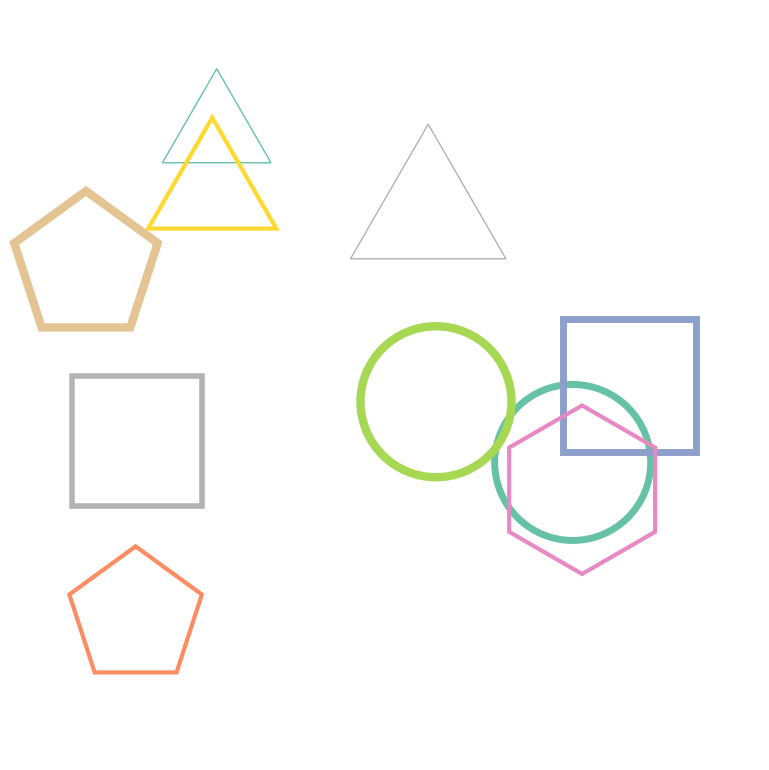[{"shape": "triangle", "thickness": 0.5, "radius": 0.41, "center": [0.281, 0.829]}, {"shape": "circle", "thickness": 2.5, "radius": 0.51, "center": [0.744, 0.399]}, {"shape": "pentagon", "thickness": 1.5, "radius": 0.45, "center": [0.176, 0.2]}, {"shape": "square", "thickness": 2.5, "radius": 0.43, "center": [0.817, 0.499]}, {"shape": "hexagon", "thickness": 1.5, "radius": 0.55, "center": [0.756, 0.364]}, {"shape": "circle", "thickness": 3, "radius": 0.49, "center": [0.566, 0.478]}, {"shape": "triangle", "thickness": 1.5, "radius": 0.48, "center": [0.276, 0.751]}, {"shape": "pentagon", "thickness": 3, "radius": 0.49, "center": [0.112, 0.654]}, {"shape": "square", "thickness": 2, "radius": 0.42, "center": [0.178, 0.427]}, {"shape": "triangle", "thickness": 0.5, "radius": 0.58, "center": [0.556, 0.722]}]